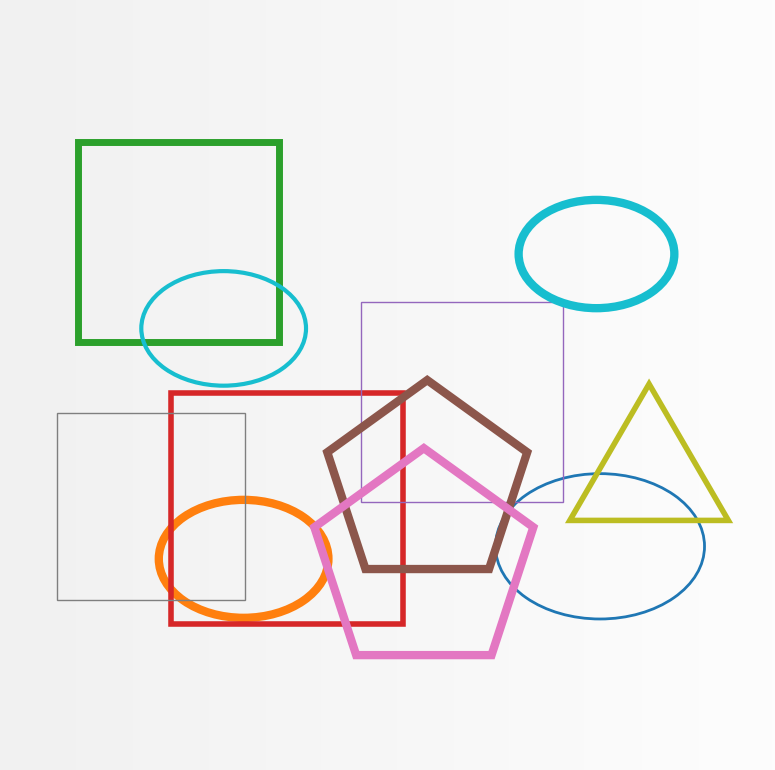[{"shape": "oval", "thickness": 1, "radius": 0.67, "center": [0.774, 0.291]}, {"shape": "oval", "thickness": 3, "radius": 0.55, "center": [0.314, 0.274]}, {"shape": "square", "thickness": 2.5, "radius": 0.65, "center": [0.23, 0.686]}, {"shape": "square", "thickness": 2, "radius": 0.75, "center": [0.37, 0.34]}, {"shape": "square", "thickness": 0.5, "radius": 0.65, "center": [0.596, 0.478]}, {"shape": "pentagon", "thickness": 3, "radius": 0.68, "center": [0.551, 0.371]}, {"shape": "pentagon", "thickness": 3, "radius": 0.74, "center": [0.547, 0.269]}, {"shape": "square", "thickness": 0.5, "radius": 0.61, "center": [0.195, 0.342]}, {"shape": "triangle", "thickness": 2, "radius": 0.59, "center": [0.838, 0.383]}, {"shape": "oval", "thickness": 3, "radius": 0.5, "center": [0.77, 0.67]}, {"shape": "oval", "thickness": 1.5, "radius": 0.53, "center": [0.289, 0.574]}]